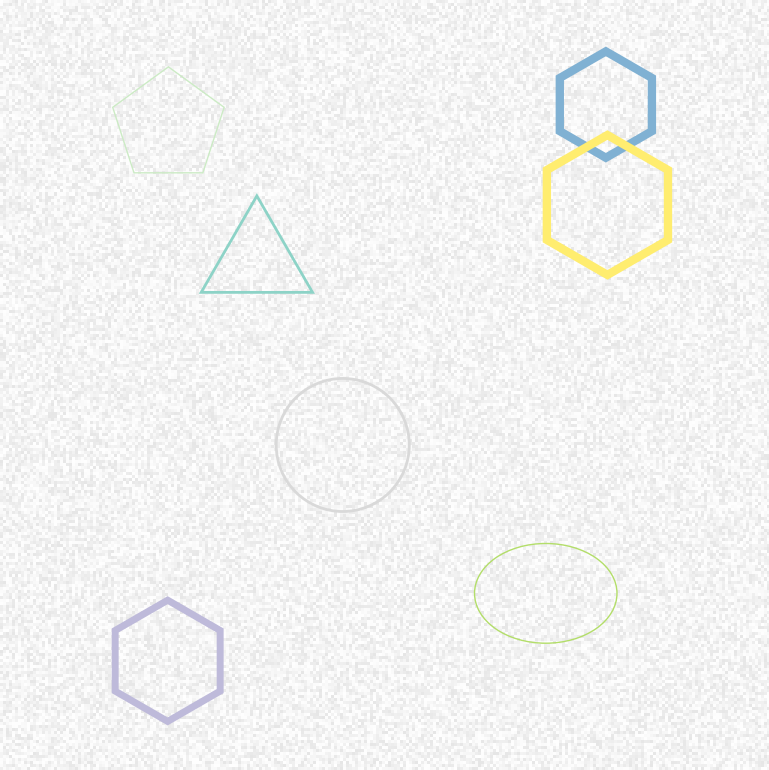[{"shape": "triangle", "thickness": 1, "radius": 0.42, "center": [0.334, 0.662]}, {"shape": "hexagon", "thickness": 2.5, "radius": 0.39, "center": [0.218, 0.142]}, {"shape": "hexagon", "thickness": 3, "radius": 0.35, "center": [0.787, 0.864]}, {"shape": "oval", "thickness": 0.5, "radius": 0.46, "center": [0.709, 0.229]}, {"shape": "circle", "thickness": 1, "radius": 0.43, "center": [0.445, 0.422]}, {"shape": "pentagon", "thickness": 0.5, "radius": 0.38, "center": [0.219, 0.837]}, {"shape": "hexagon", "thickness": 3, "radius": 0.45, "center": [0.789, 0.734]}]